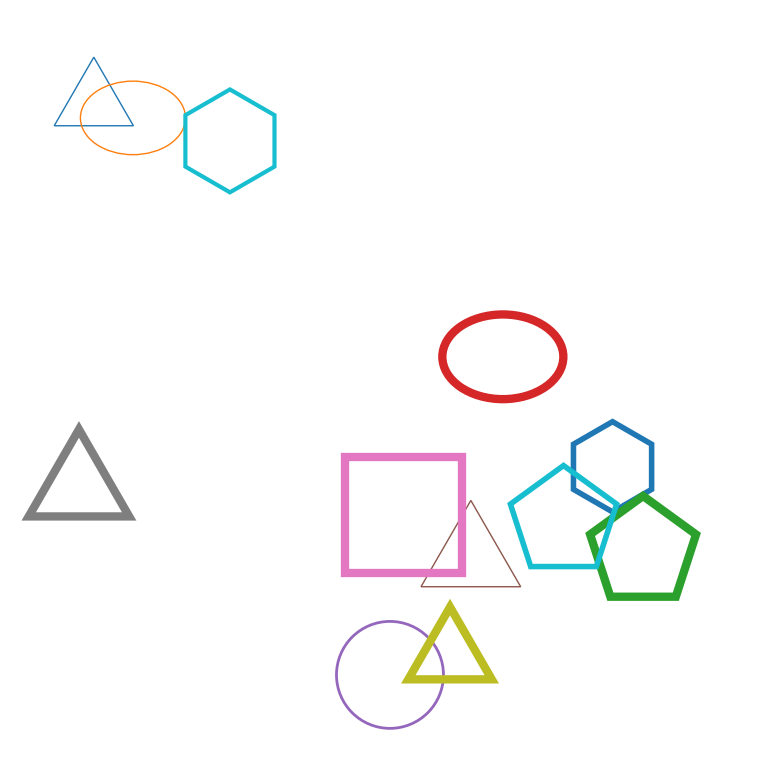[{"shape": "hexagon", "thickness": 2, "radius": 0.29, "center": [0.796, 0.394]}, {"shape": "triangle", "thickness": 0.5, "radius": 0.3, "center": [0.122, 0.866]}, {"shape": "oval", "thickness": 0.5, "radius": 0.34, "center": [0.173, 0.847]}, {"shape": "pentagon", "thickness": 3, "radius": 0.36, "center": [0.835, 0.284]}, {"shape": "oval", "thickness": 3, "radius": 0.39, "center": [0.653, 0.537]}, {"shape": "circle", "thickness": 1, "radius": 0.35, "center": [0.506, 0.124]}, {"shape": "triangle", "thickness": 0.5, "radius": 0.37, "center": [0.611, 0.275]}, {"shape": "square", "thickness": 3, "radius": 0.38, "center": [0.524, 0.331]}, {"shape": "triangle", "thickness": 3, "radius": 0.38, "center": [0.103, 0.367]}, {"shape": "triangle", "thickness": 3, "radius": 0.31, "center": [0.584, 0.149]}, {"shape": "hexagon", "thickness": 1.5, "radius": 0.33, "center": [0.299, 0.817]}, {"shape": "pentagon", "thickness": 2, "radius": 0.36, "center": [0.732, 0.323]}]